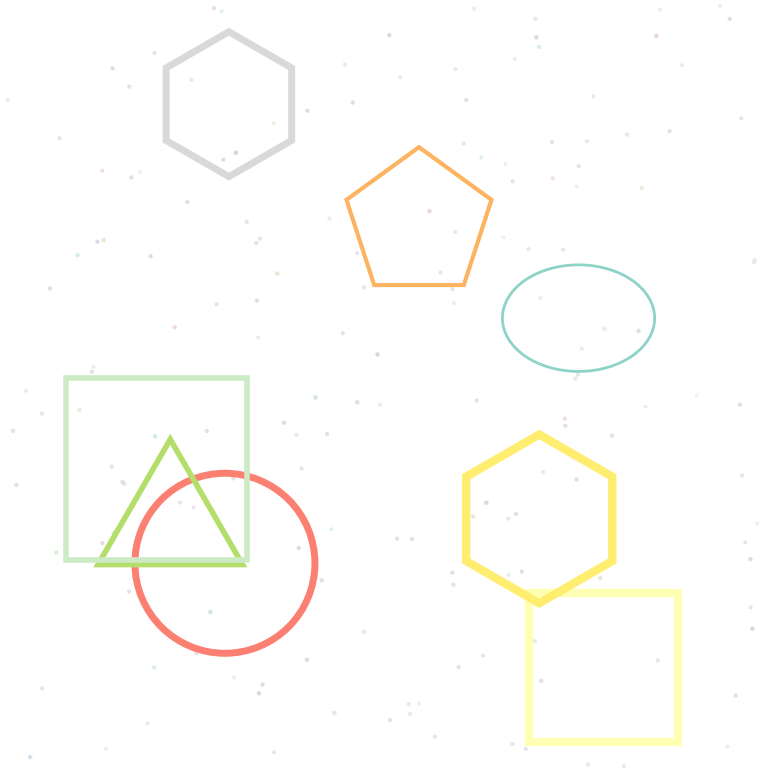[{"shape": "oval", "thickness": 1, "radius": 0.49, "center": [0.751, 0.587]}, {"shape": "square", "thickness": 3, "radius": 0.48, "center": [0.784, 0.133]}, {"shape": "circle", "thickness": 2.5, "radius": 0.58, "center": [0.292, 0.268]}, {"shape": "pentagon", "thickness": 1.5, "radius": 0.49, "center": [0.544, 0.71]}, {"shape": "triangle", "thickness": 2, "radius": 0.54, "center": [0.221, 0.321]}, {"shape": "hexagon", "thickness": 2.5, "radius": 0.47, "center": [0.297, 0.865]}, {"shape": "square", "thickness": 2, "radius": 0.59, "center": [0.203, 0.391]}, {"shape": "hexagon", "thickness": 3, "radius": 0.55, "center": [0.7, 0.326]}]